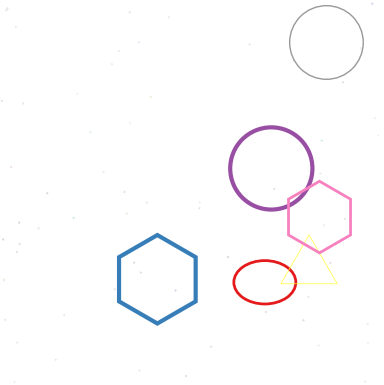[{"shape": "oval", "thickness": 2, "radius": 0.4, "center": [0.688, 0.267]}, {"shape": "hexagon", "thickness": 3, "radius": 0.57, "center": [0.409, 0.275]}, {"shape": "circle", "thickness": 3, "radius": 0.53, "center": [0.705, 0.562]}, {"shape": "triangle", "thickness": 0.5, "radius": 0.42, "center": [0.803, 0.305]}, {"shape": "hexagon", "thickness": 2, "radius": 0.47, "center": [0.83, 0.436]}, {"shape": "circle", "thickness": 1, "radius": 0.48, "center": [0.848, 0.89]}]